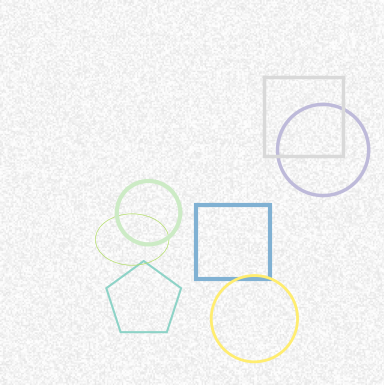[{"shape": "pentagon", "thickness": 1.5, "radius": 0.51, "center": [0.373, 0.22]}, {"shape": "circle", "thickness": 2.5, "radius": 0.59, "center": [0.839, 0.61]}, {"shape": "square", "thickness": 3, "radius": 0.48, "center": [0.605, 0.372]}, {"shape": "oval", "thickness": 0.5, "radius": 0.48, "center": [0.343, 0.378]}, {"shape": "square", "thickness": 2.5, "radius": 0.51, "center": [0.789, 0.697]}, {"shape": "circle", "thickness": 3, "radius": 0.41, "center": [0.386, 0.448]}, {"shape": "circle", "thickness": 2, "radius": 0.56, "center": [0.661, 0.172]}]